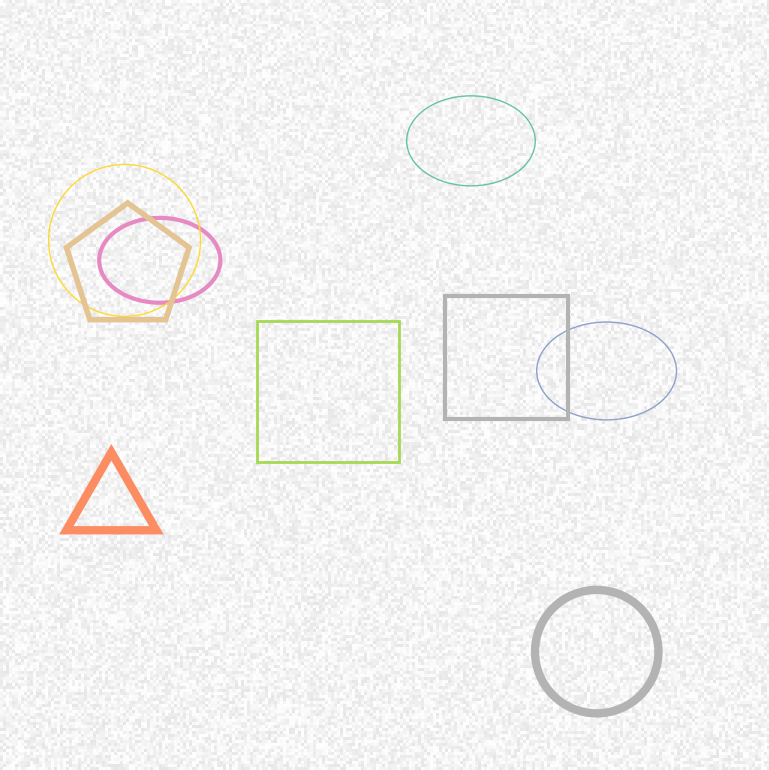[{"shape": "oval", "thickness": 0.5, "radius": 0.42, "center": [0.612, 0.817]}, {"shape": "triangle", "thickness": 3, "radius": 0.34, "center": [0.145, 0.345]}, {"shape": "oval", "thickness": 0.5, "radius": 0.45, "center": [0.788, 0.518]}, {"shape": "oval", "thickness": 1.5, "radius": 0.39, "center": [0.208, 0.662]}, {"shape": "square", "thickness": 1, "radius": 0.46, "center": [0.426, 0.492]}, {"shape": "circle", "thickness": 0.5, "radius": 0.49, "center": [0.162, 0.688]}, {"shape": "pentagon", "thickness": 2, "radius": 0.42, "center": [0.166, 0.653]}, {"shape": "square", "thickness": 1.5, "radius": 0.4, "center": [0.657, 0.535]}, {"shape": "circle", "thickness": 3, "radius": 0.4, "center": [0.775, 0.154]}]